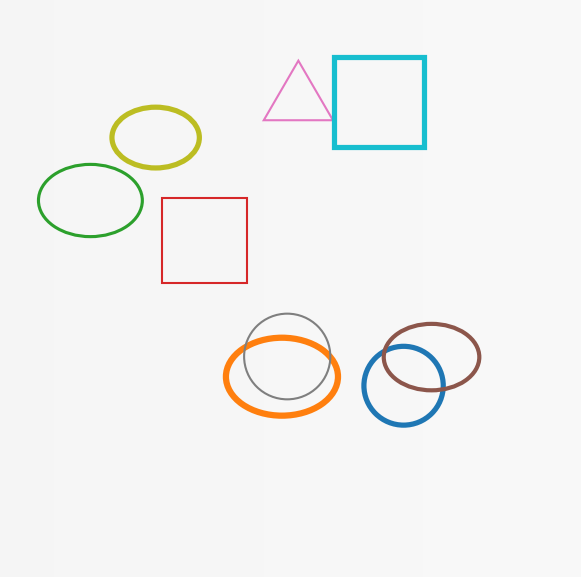[{"shape": "circle", "thickness": 2.5, "radius": 0.34, "center": [0.694, 0.331]}, {"shape": "oval", "thickness": 3, "radius": 0.48, "center": [0.485, 0.347]}, {"shape": "oval", "thickness": 1.5, "radius": 0.45, "center": [0.156, 0.652]}, {"shape": "square", "thickness": 1, "radius": 0.37, "center": [0.352, 0.583]}, {"shape": "oval", "thickness": 2, "radius": 0.41, "center": [0.742, 0.381]}, {"shape": "triangle", "thickness": 1, "radius": 0.34, "center": [0.513, 0.825]}, {"shape": "circle", "thickness": 1, "radius": 0.37, "center": [0.494, 0.382]}, {"shape": "oval", "thickness": 2.5, "radius": 0.38, "center": [0.268, 0.761]}, {"shape": "square", "thickness": 2.5, "radius": 0.39, "center": [0.652, 0.823]}]